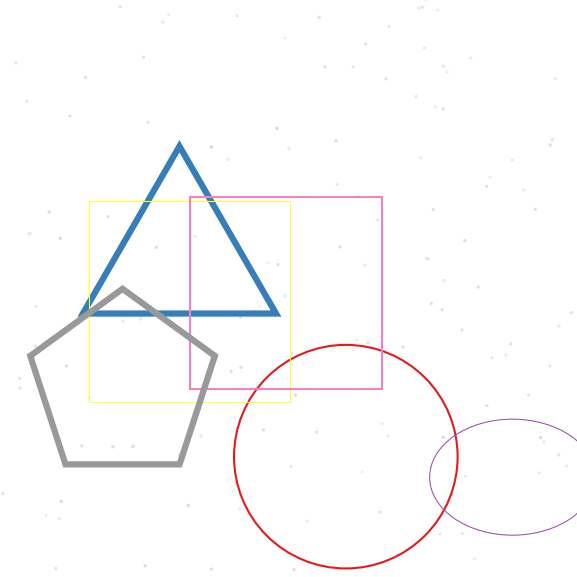[{"shape": "circle", "thickness": 1, "radius": 0.97, "center": [0.599, 0.208]}, {"shape": "triangle", "thickness": 3, "radius": 0.97, "center": [0.311, 0.553]}, {"shape": "oval", "thickness": 0.5, "radius": 0.72, "center": [0.887, 0.173]}, {"shape": "square", "thickness": 0.5, "radius": 0.87, "center": [0.328, 0.476]}, {"shape": "square", "thickness": 1, "radius": 0.83, "center": [0.495, 0.492]}, {"shape": "pentagon", "thickness": 3, "radius": 0.84, "center": [0.212, 0.331]}]